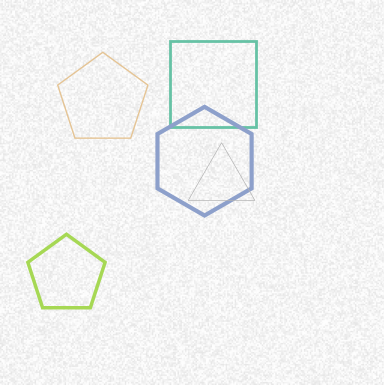[{"shape": "square", "thickness": 2, "radius": 0.56, "center": [0.554, 0.781]}, {"shape": "hexagon", "thickness": 3, "radius": 0.71, "center": [0.531, 0.581]}, {"shape": "pentagon", "thickness": 2.5, "radius": 0.53, "center": [0.173, 0.286]}, {"shape": "pentagon", "thickness": 1, "radius": 0.62, "center": [0.267, 0.741]}, {"shape": "triangle", "thickness": 0.5, "radius": 0.5, "center": [0.576, 0.529]}]